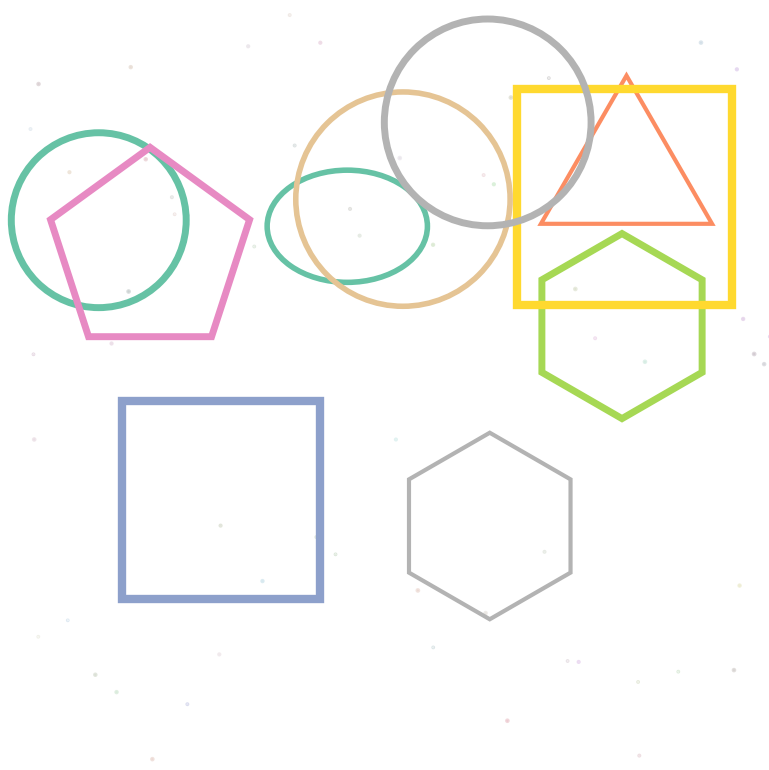[{"shape": "circle", "thickness": 2.5, "radius": 0.57, "center": [0.128, 0.714]}, {"shape": "oval", "thickness": 2, "radius": 0.52, "center": [0.451, 0.706]}, {"shape": "triangle", "thickness": 1.5, "radius": 0.64, "center": [0.814, 0.773]}, {"shape": "square", "thickness": 3, "radius": 0.64, "center": [0.287, 0.35]}, {"shape": "pentagon", "thickness": 2.5, "radius": 0.68, "center": [0.195, 0.673]}, {"shape": "hexagon", "thickness": 2.5, "radius": 0.6, "center": [0.808, 0.577]}, {"shape": "square", "thickness": 3, "radius": 0.7, "center": [0.812, 0.744]}, {"shape": "circle", "thickness": 2, "radius": 0.7, "center": [0.523, 0.741]}, {"shape": "circle", "thickness": 2.5, "radius": 0.67, "center": [0.633, 0.841]}, {"shape": "hexagon", "thickness": 1.5, "radius": 0.61, "center": [0.636, 0.317]}]